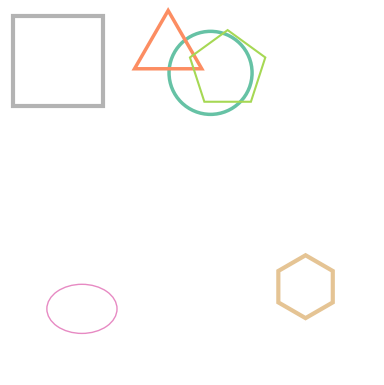[{"shape": "circle", "thickness": 2.5, "radius": 0.54, "center": [0.547, 0.811]}, {"shape": "triangle", "thickness": 2.5, "radius": 0.5, "center": [0.437, 0.872]}, {"shape": "oval", "thickness": 1, "radius": 0.46, "center": [0.213, 0.198]}, {"shape": "pentagon", "thickness": 1.5, "radius": 0.51, "center": [0.591, 0.819]}, {"shape": "hexagon", "thickness": 3, "radius": 0.41, "center": [0.794, 0.255]}, {"shape": "square", "thickness": 3, "radius": 0.59, "center": [0.15, 0.842]}]